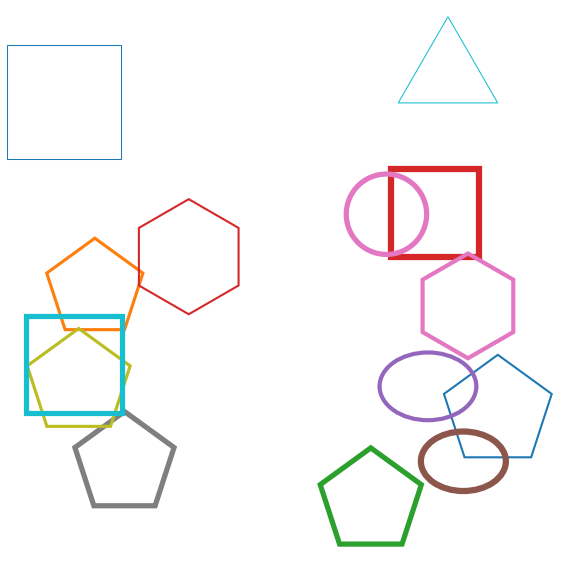[{"shape": "pentagon", "thickness": 1, "radius": 0.49, "center": [0.862, 0.287]}, {"shape": "square", "thickness": 0.5, "radius": 0.49, "center": [0.111, 0.822]}, {"shape": "pentagon", "thickness": 1.5, "radius": 0.44, "center": [0.164, 0.499]}, {"shape": "pentagon", "thickness": 2.5, "radius": 0.46, "center": [0.642, 0.131]}, {"shape": "square", "thickness": 3, "radius": 0.38, "center": [0.754, 0.631]}, {"shape": "hexagon", "thickness": 1, "radius": 0.5, "center": [0.327, 0.555]}, {"shape": "oval", "thickness": 2, "radius": 0.42, "center": [0.741, 0.33]}, {"shape": "oval", "thickness": 3, "radius": 0.37, "center": [0.802, 0.2]}, {"shape": "circle", "thickness": 2.5, "radius": 0.35, "center": [0.669, 0.628]}, {"shape": "hexagon", "thickness": 2, "radius": 0.45, "center": [0.81, 0.469]}, {"shape": "pentagon", "thickness": 2.5, "radius": 0.45, "center": [0.216, 0.196]}, {"shape": "pentagon", "thickness": 1.5, "radius": 0.47, "center": [0.136, 0.337]}, {"shape": "square", "thickness": 2.5, "radius": 0.42, "center": [0.128, 0.368]}, {"shape": "triangle", "thickness": 0.5, "radius": 0.5, "center": [0.776, 0.871]}]